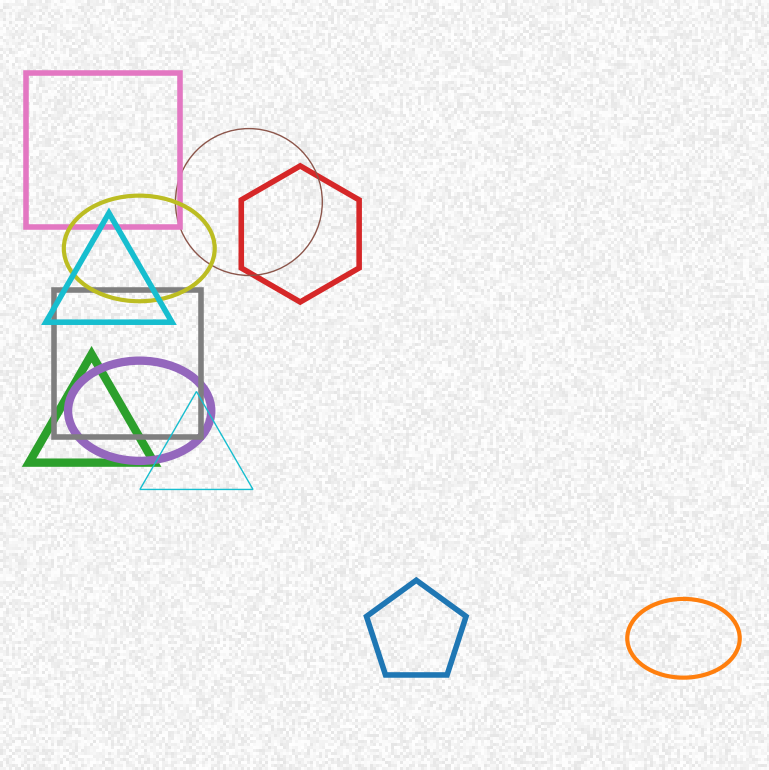[{"shape": "pentagon", "thickness": 2, "radius": 0.34, "center": [0.541, 0.178]}, {"shape": "oval", "thickness": 1.5, "radius": 0.37, "center": [0.888, 0.171]}, {"shape": "triangle", "thickness": 3, "radius": 0.47, "center": [0.119, 0.446]}, {"shape": "hexagon", "thickness": 2, "radius": 0.44, "center": [0.39, 0.696]}, {"shape": "oval", "thickness": 3, "radius": 0.46, "center": [0.181, 0.467]}, {"shape": "circle", "thickness": 0.5, "radius": 0.48, "center": [0.323, 0.738]}, {"shape": "square", "thickness": 2, "radius": 0.5, "center": [0.134, 0.805]}, {"shape": "square", "thickness": 2, "radius": 0.48, "center": [0.165, 0.528]}, {"shape": "oval", "thickness": 1.5, "radius": 0.49, "center": [0.181, 0.677]}, {"shape": "triangle", "thickness": 2, "radius": 0.47, "center": [0.141, 0.629]}, {"shape": "triangle", "thickness": 0.5, "radius": 0.42, "center": [0.255, 0.407]}]